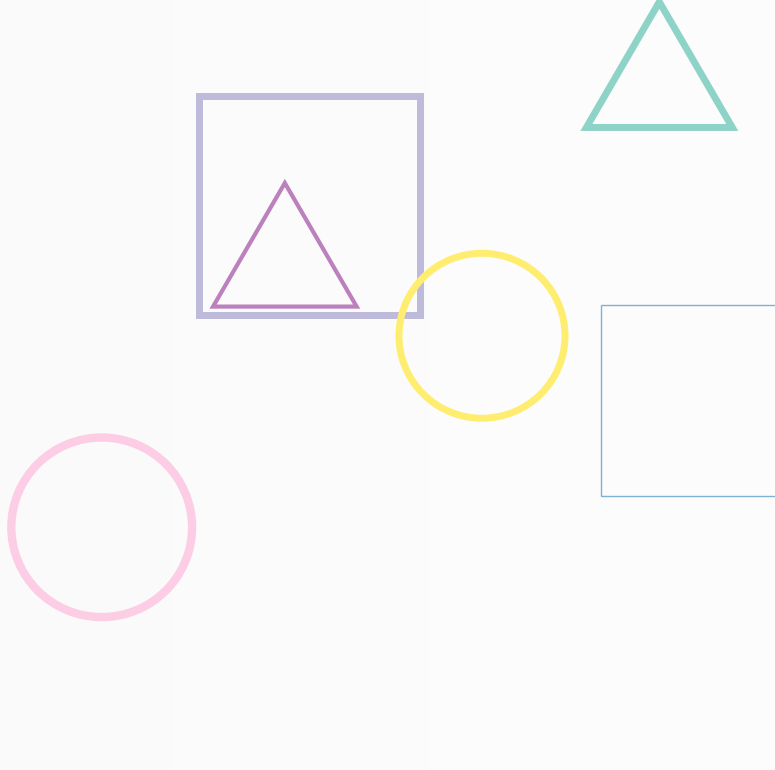[{"shape": "triangle", "thickness": 2.5, "radius": 0.54, "center": [0.851, 0.889]}, {"shape": "square", "thickness": 2.5, "radius": 0.71, "center": [0.4, 0.733]}, {"shape": "square", "thickness": 0.5, "radius": 0.62, "center": [0.899, 0.48]}, {"shape": "circle", "thickness": 3, "radius": 0.58, "center": [0.131, 0.315]}, {"shape": "triangle", "thickness": 1.5, "radius": 0.53, "center": [0.368, 0.655]}, {"shape": "circle", "thickness": 2.5, "radius": 0.54, "center": [0.622, 0.564]}]